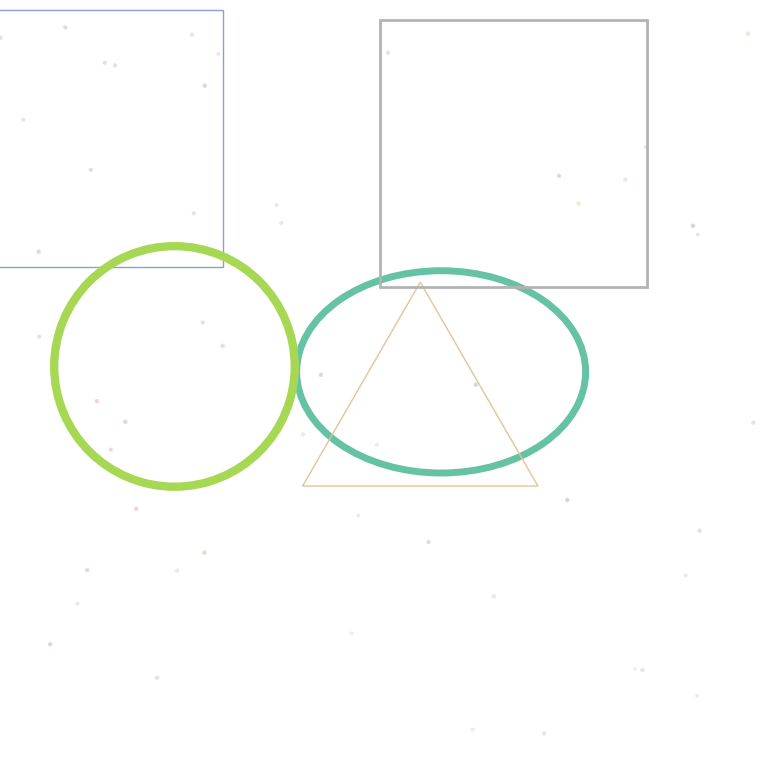[{"shape": "oval", "thickness": 2.5, "radius": 0.94, "center": [0.573, 0.517]}, {"shape": "square", "thickness": 0.5, "radius": 0.83, "center": [0.123, 0.82]}, {"shape": "circle", "thickness": 3, "radius": 0.78, "center": [0.227, 0.524]}, {"shape": "triangle", "thickness": 0.5, "radius": 0.88, "center": [0.546, 0.457]}, {"shape": "square", "thickness": 1, "radius": 0.87, "center": [0.667, 0.8]}]